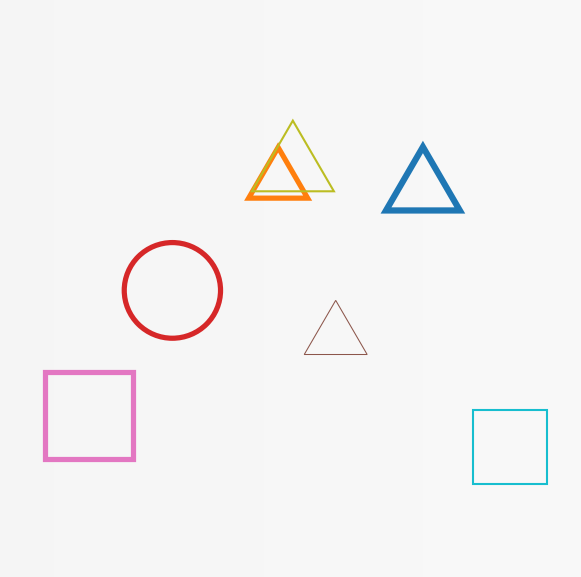[{"shape": "triangle", "thickness": 3, "radius": 0.37, "center": [0.728, 0.671]}, {"shape": "triangle", "thickness": 2.5, "radius": 0.29, "center": [0.479, 0.685]}, {"shape": "circle", "thickness": 2.5, "radius": 0.41, "center": [0.297, 0.496]}, {"shape": "triangle", "thickness": 0.5, "radius": 0.31, "center": [0.578, 0.417]}, {"shape": "square", "thickness": 2.5, "radius": 0.38, "center": [0.153, 0.28]}, {"shape": "triangle", "thickness": 1, "radius": 0.41, "center": [0.504, 0.709]}, {"shape": "square", "thickness": 1, "radius": 0.32, "center": [0.877, 0.225]}]